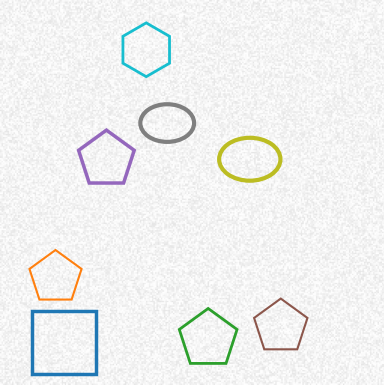[{"shape": "square", "thickness": 2.5, "radius": 0.41, "center": [0.167, 0.11]}, {"shape": "pentagon", "thickness": 1.5, "radius": 0.36, "center": [0.144, 0.279]}, {"shape": "pentagon", "thickness": 2, "radius": 0.39, "center": [0.541, 0.12]}, {"shape": "pentagon", "thickness": 2.5, "radius": 0.38, "center": [0.276, 0.586]}, {"shape": "pentagon", "thickness": 1.5, "radius": 0.36, "center": [0.729, 0.152]}, {"shape": "oval", "thickness": 3, "radius": 0.35, "center": [0.434, 0.68]}, {"shape": "oval", "thickness": 3, "radius": 0.4, "center": [0.649, 0.586]}, {"shape": "hexagon", "thickness": 2, "radius": 0.35, "center": [0.38, 0.871]}]